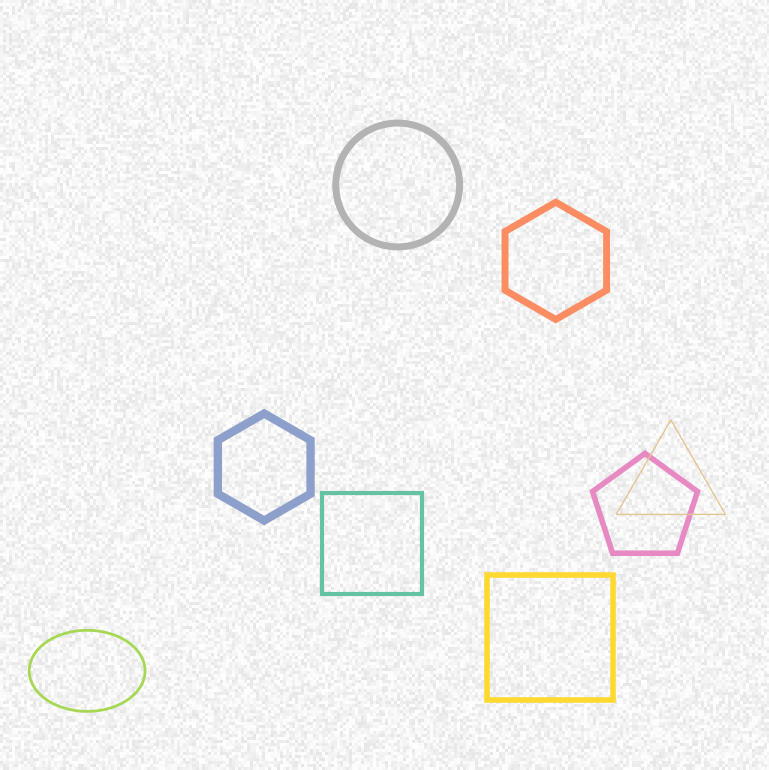[{"shape": "square", "thickness": 1.5, "radius": 0.33, "center": [0.483, 0.294]}, {"shape": "hexagon", "thickness": 2.5, "radius": 0.38, "center": [0.722, 0.661]}, {"shape": "hexagon", "thickness": 3, "radius": 0.35, "center": [0.343, 0.394]}, {"shape": "pentagon", "thickness": 2, "radius": 0.36, "center": [0.838, 0.34]}, {"shape": "oval", "thickness": 1, "radius": 0.38, "center": [0.113, 0.129]}, {"shape": "square", "thickness": 2, "radius": 0.41, "center": [0.715, 0.172]}, {"shape": "triangle", "thickness": 0.5, "radius": 0.41, "center": [0.871, 0.373]}, {"shape": "circle", "thickness": 2.5, "radius": 0.4, "center": [0.517, 0.76]}]